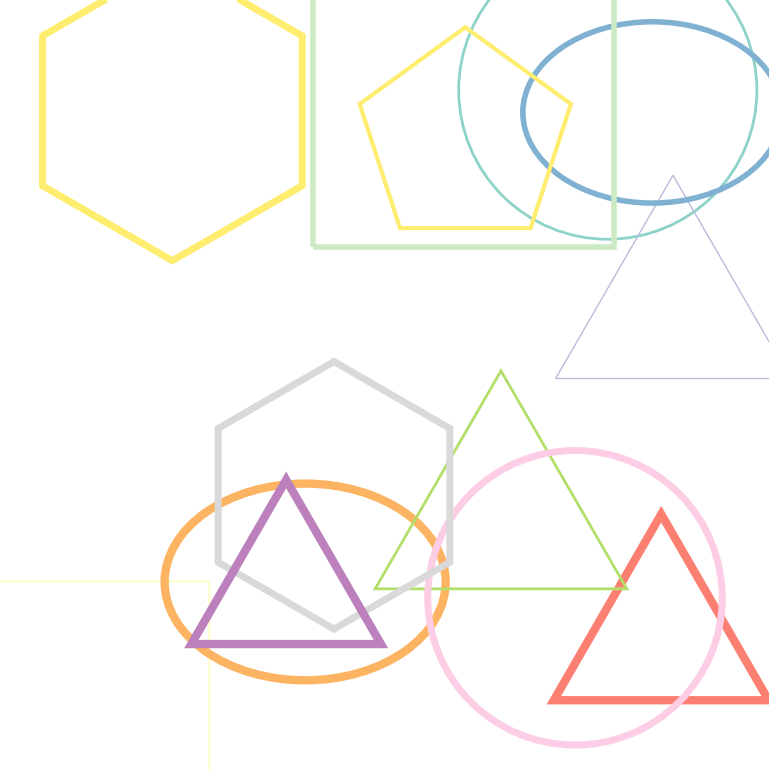[{"shape": "circle", "thickness": 1, "radius": 0.97, "center": [0.789, 0.883]}, {"shape": "square", "thickness": 0.5, "radius": 0.68, "center": [0.134, 0.109]}, {"shape": "triangle", "thickness": 0.5, "radius": 0.88, "center": [0.874, 0.596]}, {"shape": "triangle", "thickness": 3, "radius": 0.81, "center": [0.859, 0.171]}, {"shape": "oval", "thickness": 2, "radius": 0.84, "center": [0.847, 0.854]}, {"shape": "oval", "thickness": 3, "radius": 0.91, "center": [0.396, 0.244]}, {"shape": "triangle", "thickness": 1, "radius": 0.94, "center": [0.651, 0.33]}, {"shape": "circle", "thickness": 2.5, "radius": 0.96, "center": [0.747, 0.224]}, {"shape": "hexagon", "thickness": 2.5, "radius": 0.87, "center": [0.434, 0.357]}, {"shape": "triangle", "thickness": 3, "radius": 0.71, "center": [0.372, 0.235]}, {"shape": "square", "thickness": 2, "radius": 0.98, "center": [0.602, 0.874]}, {"shape": "hexagon", "thickness": 2.5, "radius": 0.97, "center": [0.224, 0.856]}, {"shape": "pentagon", "thickness": 1.5, "radius": 0.72, "center": [0.604, 0.82]}]